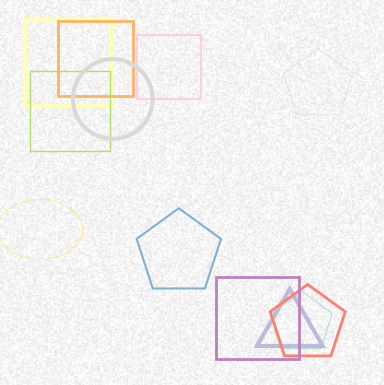[{"shape": "pentagon", "thickness": 0.5, "radius": 0.41, "center": [0.785, 0.161]}, {"shape": "square", "thickness": 3, "radius": 0.56, "center": [0.176, 0.836]}, {"shape": "triangle", "thickness": 3, "radius": 0.49, "center": [0.753, 0.151]}, {"shape": "pentagon", "thickness": 2, "radius": 0.51, "center": [0.799, 0.159]}, {"shape": "pentagon", "thickness": 1.5, "radius": 0.58, "center": [0.464, 0.344]}, {"shape": "square", "thickness": 2, "radius": 0.48, "center": [0.248, 0.848]}, {"shape": "square", "thickness": 1, "radius": 0.52, "center": [0.182, 0.711]}, {"shape": "square", "thickness": 1.5, "radius": 0.42, "center": [0.439, 0.826]}, {"shape": "circle", "thickness": 3, "radius": 0.52, "center": [0.293, 0.743]}, {"shape": "square", "thickness": 2, "radius": 0.54, "center": [0.669, 0.174]}, {"shape": "pentagon", "thickness": 0.5, "radius": 0.47, "center": [0.826, 0.779]}, {"shape": "oval", "thickness": 0.5, "radius": 0.56, "center": [0.104, 0.404]}]